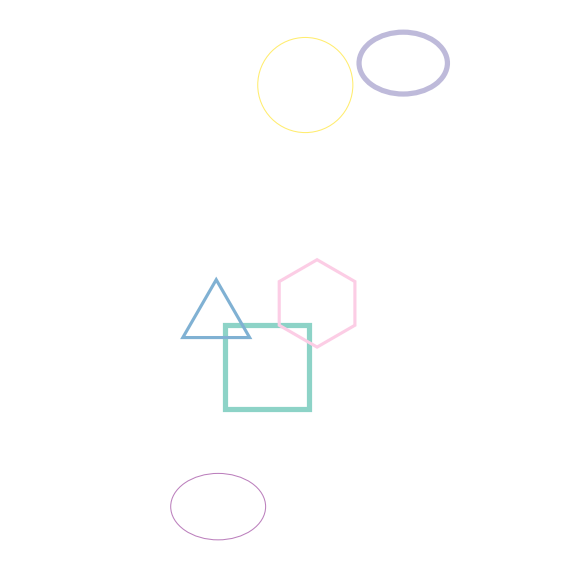[{"shape": "square", "thickness": 2.5, "radius": 0.36, "center": [0.462, 0.364]}, {"shape": "oval", "thickness": 2.5, "radius": 0.38, "center": [0.698, 0.89]}, {"shape": "triangle", "thickness": 1.5, "radius": 0.33, "center": [0.374, 0.448]}, {"shape": "hexagon", "thickness": 1.5, "radius": 0.38, "center": [0.549, 0.474]}, {"shape": "oval", "thickness": 0.5, "radius": 0.41, "center": [0.378, 0.122]}, {"shape": "circle", "thickness": 0.5, "radius": 0.41, "center": [0.529, 0.852]}]